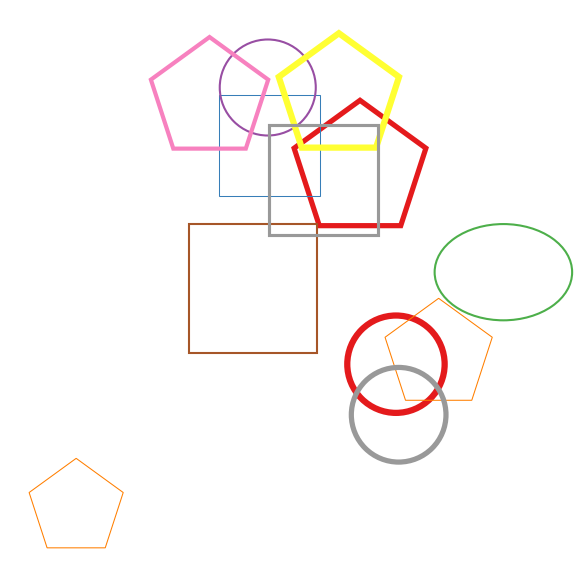[{"shape": "pentagon", "thickness": 2.5, "radius": 0.6, "center": [0.623, 0.705]}, {"shape": "circle", "thickness": 3, "radius": 0.42, "center": [0.686, 0.368]}, {"shape": "square", "thickness": 0.5, "radius": 0.44, "center": [0.467, 0.747]}, {"shape": "oval", "thickness": 1, "radius": 0.6, "center": [0.872, 0.528]}, {"shape": "circle", "thickness": 1, "radius": 0.42, "center": [0.464, 0.848]}, {"shape": "pentagon", "thickness": 0.5, "radius": 0.49, "center": [0.76, 0.385]}, {"shape": "pentagon", "thickness": 0.5, "radius": 0.43, "center": [0.132, 0.12]}, {"shape": "pentagon", "thickness": 3, "radius": 0.55, "center": [0.587, 0.832]}, {"shape": "square", "thickness": 1, "radius": 0.56, "center": [0.438, 0.499]}, {"shape": "pentagon", "thickness": 2, "radius": 0.53, "center": [0.363, 0.828]}, {"shape": "square", "thickness": 1.5, "radius": 0.47, "center": [0.56, 0.687]}, {"shape": "circle", "thickness": 2.5, "radius": 0.41, "center": [0.69, 0.281]}]